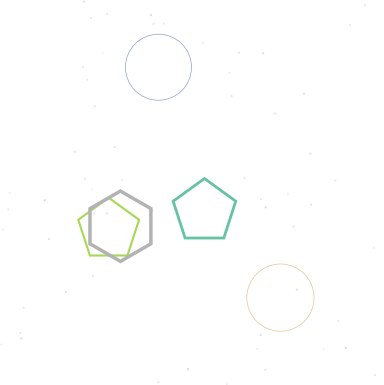[{"shape": "pentagon", "thickness": 2, "radius": 0.43, "center": [0.531, 0.451]}, {"shape": "circle", "thickness": 0.5, "radius": 0.43, "center": [0.412, 0.825]}, {"shape": "pentagon", "thickness": 1.5, "radius": 0.41, "center": [0.282, 0.404]}, {"shape": "circle", "thickness": 0.5, "radius": 0.44, "center": [0.728, 0.227]}, {"shape": "hexagon", "thickness": 2.5, "radius": 0.46, "center": [0.313, 0.412]}]